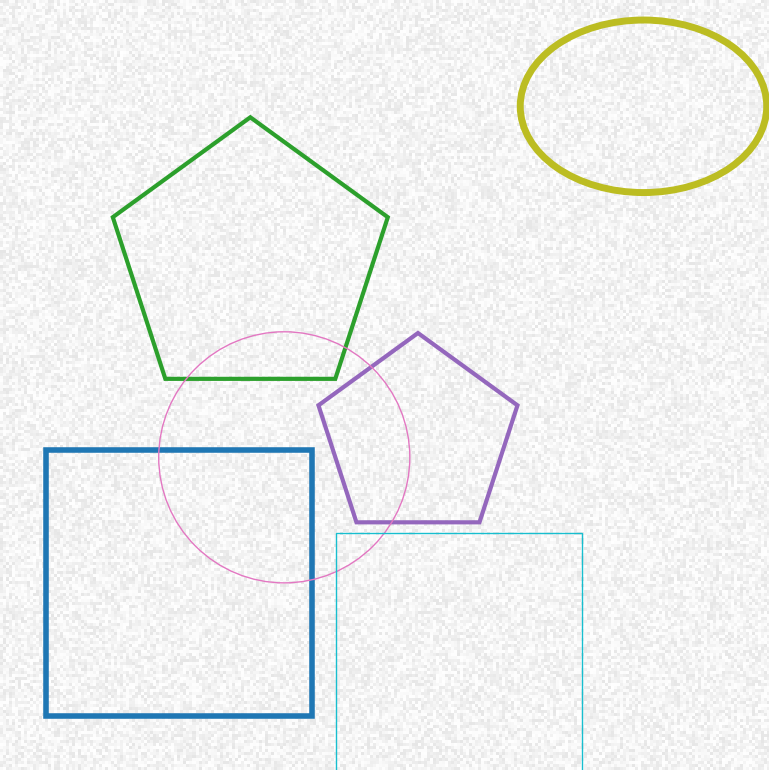[{"shape": "square", "thickness": 2, "radius": 0.87, "center": [0.232, 0.243]}, {"shape": "pentagon", "thickness": 1.5, "radius": 0.94, "center": [0.325, 0.66]}, {"shape": "pentagon", "thickness": 1.5, "radius": 0.68, "center": [0.543, 0.432]}, {"shape": "circle", "thickness": 0.5, "radius": 0.82, "center": [0.369, 0.406]}, {"shape": "oval", "thickness": 2.5, "radius": 0.8, "center": [0.836, 0.862]}, {"shape": "square", "thickness": 0.5, "radius": 0.8, "center": [0.596, 0.148]}]